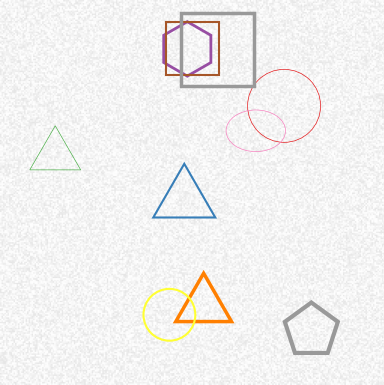[{"shape": "circle", "thickness": 0.5, "radius": 0.47, "center": [0.738, 0.725]}, {"shape": "triangle", "thickness": 1.5, "radius": 0.46, "center": [0.479, 0.482]}, {"shape": "triangle", "thickness": 0.5, "radius": 0.38, "center": [0.143, 0.597]}, {"shape": "hexagon", "thickness": 2, "radius": 0.35, "center": [0.486, 0.873]}, {"shape": "triangle", "thickness": 2.5, "radius": 0.42, "center": [0.529, 0.207]}, {"shape": "circle", "thickness": 1.5, "radius": 0.34, "center": [0.44, 0.182]}, {"shape": "square", "thickness": 1.5, "radius": 0.34, "center": [0.5, 0.874]}, {"shape": "oval", "thickness": 0.5, "radius": 0.39, "center": [0.664, 0.66]}, {"shape": "pentagon", "thickness": 3, "radius": 0.36, "center": [0.809, 0.142]}, {"shape": "square", "thickness": 2.5, "radius": 0.47, "center": [0.564, 0.872]}]